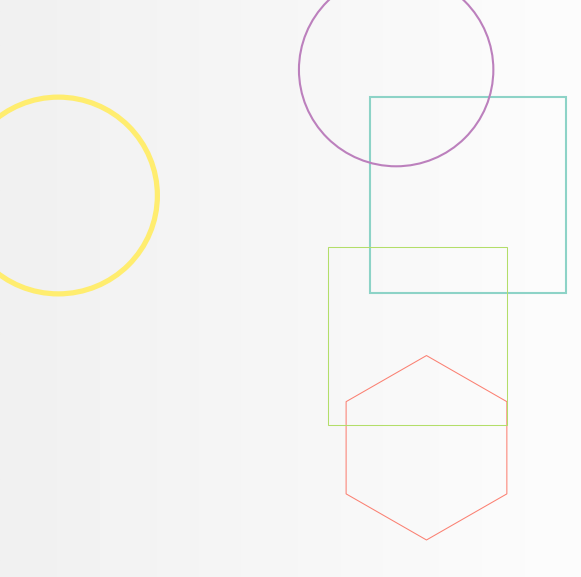[{"shape": "square", "thickness": 1, "radius": 0.85, "center": [0.805, 0.662]}, {"shape": "hexagon", "thickness": 0.5, "radius": 0.8, "center": [0.734, 0.224]}, {"shape": "square", "thickness": 0.5, "radius": 0.77, "center": [0.718, 0.418]}, {"shape": "circle", "thickness": 1, "radius": 0.84, "center": [0.682, 0.878]}, {"shape": "circle", "thickness": 2.5, "radius": 0.85, "center": [0.1, 0.661]}]